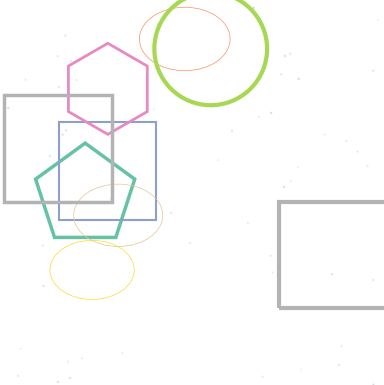[{"shape": "pentagon", "thickness": 2.5, "radius": 0.68, "center": [0.221, 0.493]}, {"shape": "oval", "thickness": 0.5, "radius": 0.59, "center": [0.48, 0.899]}, {"shape": "square", "thickness": 1.5, "radius": 0.63, "center": [0.279, 0.555]}, {"shape": "hexagon", "thickness": 2, "radius": 0.59, "center": [0.28, 0.769]}, {"shape": "circle", "thickness": 3, "radius": 0.73, "center": [0.547, 0.873]}, {"shape": "oval", "thickness": 0.5, "radius": 0.55, "center": [0.239, 0.299]}, {"shape": "oval", "thickness": 0.5, "radius": 0.58, "center": [0.307, 0.441]}, {"shape": "square", "thickness": 2.5, "radius": 0.7, "center": [0.151, 0.615]}, {"shape": "square", "thickness": 3, "radius": 0.69, "center": [0.863, 0.338]}]